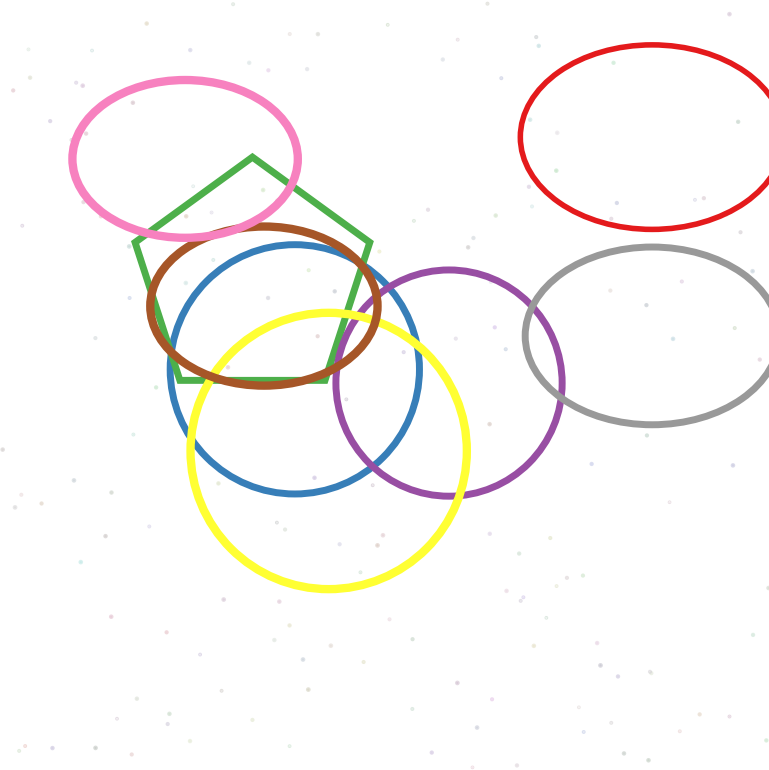[{"shape": "oval", "thickness": 2, "radius": 0.86, "center": [0.847, 0.822]}, {"shape": "circle", "thickness": 2.5, "radius": 0.81, "center": [0.383, 0.52]}, {"shape": "pentagon", "thickness": 2.5, "radius": 0.8, "center": [0.328, 0.636]}, {"shape": "circle", "thickness": 2.5, "radius": 0.73, "center": [0.583, 0.502]}, {"shape": "circle", "thickness": 3, "radius": 0.9, "center": [0.427, 0.414]}, {"shape": "oval", "thickness": 3, "radius": 0.74, "center": [0.343, 0.602]}, {"shape": "oval", "thickness": 3, "radius": 0.73, "center": [0.24, 0.794]}, {"shape": "oval", "thickness": 2.5, "radius": 0.82, "center": [0.847, 0.564]}]